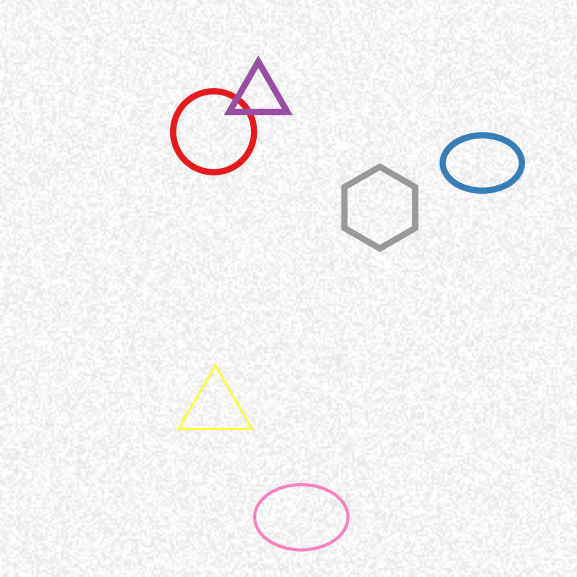[{"shape": "circle", "thickness": 3, "radius": 0.35, "center": [0.37, 0.771]}, {"shape": "oval", "thickness": 3, "radius": 0.34, "center": [0.835, 0.717]}, {"shape": "triangle", "thickness": 3, "radius": 0.29, "center": [0.447, 0.834]}, {"shape": "triangle", "thickness": 1, "radius": 0.37, "center": [0.373, 0.293]}, {"shape": "oval", "thickness": 1.5, "radius": 0.4, "center": [0.522, 0.103]}, {"shape": "hexagon", "thickness": 3, "radius": 0.35, "center": [0.658, 0.64]}]